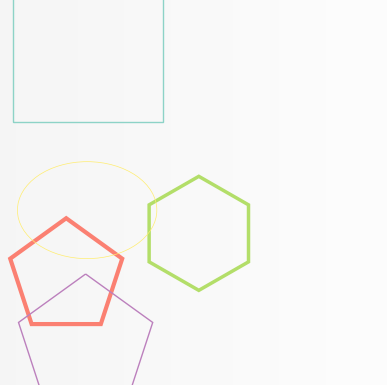[{"shape": "square", "thickness": 1, "radius": 0.97, "center": [0.226, 0.876]}, {"shape": "pentagon", "thickness": 3, "radius": 0.76, "center": [0.171, 0.281]}, {"shape": "hexagon", "thickness": 2.5, "radius": 0.74, "center": [0.513, 0.394]}, {"shape": "pentagon", "thickness": 1, "radius": 0.91, "center": [0.221, 0.106]}, {"shape": "oval", "thickness": 0.5, "radius": 0.9, "center": [0.225, 0.454]}]